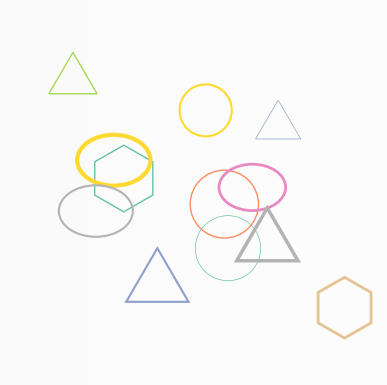[{"shape": "hexagon", "thickness": 1, "radius": 0.43, "center": [0.319, 0.536]}, {"shape": "circle", "thickness": 0.5, "radius": 0.42, "center": [0.588, 0.355]}, {"shape": "circle", "thickness": 1, "radius": 0.44, "center": [0.579, 0.47]}, {"shape": "triangle", "thickness": 0.5, "radius": 0.34, "center": [0.718, 0.673]}, {"shape": "triangle", "thickness": 1.5, "radius": 0.46, "center": [0.406, 0.263]}, {"shape": "oval", "thickness": 2, "radius": 0.43, "center": [0.651, 0.513]}, {"shape": "triangle", "thickness": 1, "radius": 0.36, "center": [0.188, 0.792]}, {"shape": "oval", "thickness": 3, "radius": 0.47, "center": [0.294, 0.584]}, {"shape": "circle", "thickness": 1.5, "radius": 0.34, "center": [0.531, 0.713]}, {"shape": "hexagon", "thickness": 2, "radius": 0.39, "center": [0.889, 0.201]}, {"shape": "oval", "thickness": 1.5, "radius": 0.48, "center": [0.247, 0.452]}, {"shape": "triangle", "thickness": 2.5, "radius": 0.46, "center": [0.69, 0.368]}]